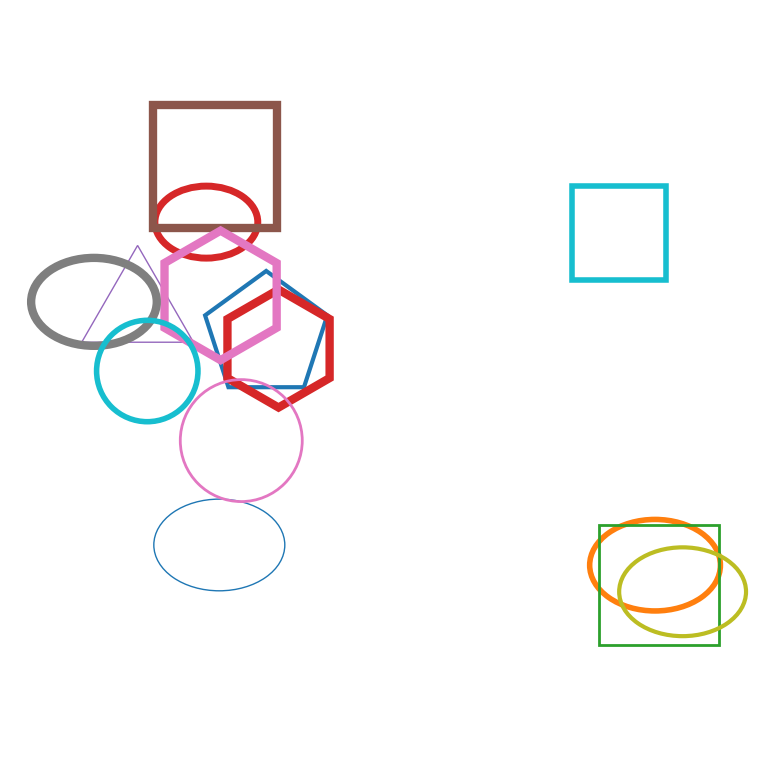[{"shape": "pentagon", "thickness": 1.5, "radius": 0.42, "center": [0.346, 0.565]}, {"shape": "oval", "thickness": 0.5, "radius": 0.43, "center": [0.285, 0.292]}, {"shape": "oval", "thickness": 2, "radius": 0.42, "center": [0.851, 0.266]}, {"shape": "square", "thickness": 1, "radius": 0.39, "center": [0.856, 0.24]}, {"shape": "oval", "thickness": 2.5, "radius": 0.33, "center": [0.268, 0.712]}, {"shape": "hexagon", "thickness": 3, "radius": 0.38, "center": [0.362, 0.547]}, {"shape": "triangle", "thickness": 0.5, "radius": 0.42, "center": [0.179, 0.597]}, {"shape": "square", "thickness": 3, "radius": 0.4, "center": [0.279, 0.784]}, {"shape": "hexagon", "thickness": 3, "radius": 0.42, "center": [0.286, 0.616]}, {"shape": "circle", "thickness": 1, "radius": 0.4, "center": [0.313, 0.428]}, {"shape": "oval", "thickness": 3, "radius": 0.41, "center": [0.122, 0.608]}, {"shape": "oval", "thickness": 1.5, "radius": 0.41, "center": [0.886, 0.231]}, {"shape": "square", "thickness": 2, "radius": 0.31, "center": [0.804, 0.698]}, {"shape": "circle", "thickness": 2, "radius": 0.33, "center": [0.191, 0.518]}]